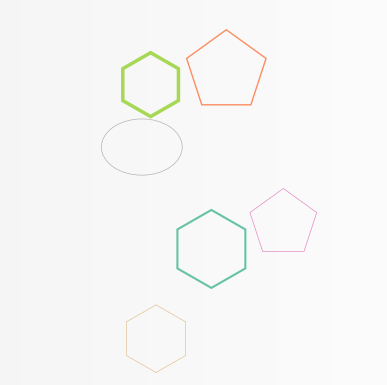[{"shape": "hexagon", "thickness": 1.5, "radius": 0.51, "center": [0.545, 0.353]}, {"shape": "pentagon", "thickness": 1, "radius": 0.54, "center": [0.584, 0.815]}, {"shape": "pentagon", "thickness": 0.5, "radius": 0.45, "center": [0.731, 0.42]}, {"shape": "hexagon", "thickness": 2.5, "radius": 0.41, "center": [0.389, 0.78]}, {"shape": "hexagon", "thickness": 0.5, "radius": 0.44, "center": [0.403, 0.12]}, {"shape": "oval", "thickness": 0.5, "radius": 0.52, "center": [0.366, 0.618]}]